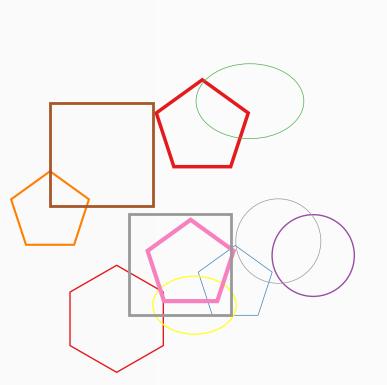[{"shape": "pentagon", "thickness": 2.5, "radius": 0.62, "center": [0.522, 0.668]}, {"shape": "hexagon", "thickness": 1, "radius": 0.69, "center": [0.301, 0.172]}, {"shape": "pentagon", "thickness": 0.5, "radius": 0.5, "center": [0.607, 0.262]}, {"shape": "oval", "thickness": 0.5, "radius": 0.7, "center": [0.645, 0.737]}, {"shape": "circle", "thickness": 1, "radius": 0.53, "center": [0.808, 0.336]}, {"shape": "pentagon", "thickness": 1.5, "radius": 0.53, "center": [0.129, 0.45]}, {"shape": "oval", "thickness": 1, "radius": 0.54, "center": [0.502, 0.207]}, {"shape": "square", "thickness": 2, "radius": 0.66, "center": [0.261, 0.598]}, {"shape": "pentagon", "thickness": 3, "radius": 0.58, "center": [0.492, 0.312]}, {"shape": "circle", "thickness": 0.5, "radius": 0.55, "center": [0.718, 0.374]}, {"shape": "square", "thickness": 2, "radius": 0.66, "center": [0.465, 0.313]}]